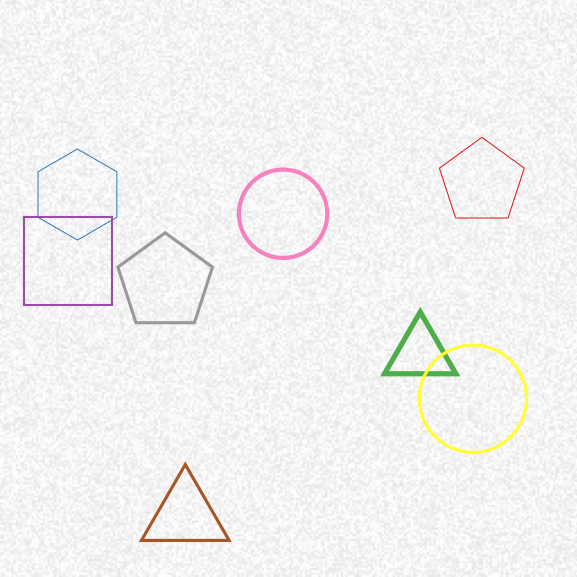[{"shape": "pentagon", "thickness": 0.5, "radius": 0.39, "center": [0.834, 0.684]}, {"shape": "hexagon", "thickness": 0.5, "radius": 0.39, "center": [0.134, 0.662]}, {"shape": "triangle", "thickness": 2.5, "radius": 0.36, "center": [0.728, 0.388]}, {"shape": "square", "thickness": 1, "radius": 0.38, "center": [0.118, 0.548]}, {"shape": "circle", "thickness": 1.5, "radius": 0.46, "center": [0.819, 0.309]}, {"shape": "triangle", "thickness": 1.5, "radius": 0.44, "center": [0.321, 0.107]}, {"shape": "circle", "thickness": 2, "radius": 0.38, "center": [0.49, 0.629]}, {"shape": "pentagon", "thickness": 1.5, "radius": 0.43, "center": [0.286, 0.51]}]